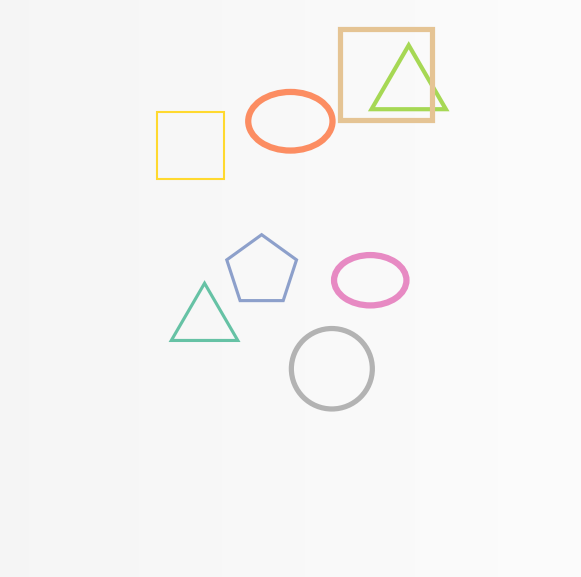[{"shape": "triangle", "thickness": 1.5, "radius": 0.33, "center": [0.352, 0.443]}, {"shape": "oval", "thickness": 3, "radius": 0.36, "center": [0.5, 0.789]}, {"shape": "pentagon", "thickness": 1.5, "radius": 0.32, "center": [0.45, 0.53]}, {"shape": "oval", "thickness": 3, "radius": 0.31, "center": [0.637, 0.514]}, {"shape": "triangle", "thickness": 2, "radius": 0.37, "center": [0.703, 0.847]}, {"shape": "square", "thickness": 1, "radius": 0.29, "center": [0.327, 0.747]}, {"shape": "square", "thickness": 2.5, "radius": 0.39, "center": [0.665, 0.87]}, {"shape": "circle", "thickness": 2.5, "radius": 0.35, "center": [0.571, 0.361]}]